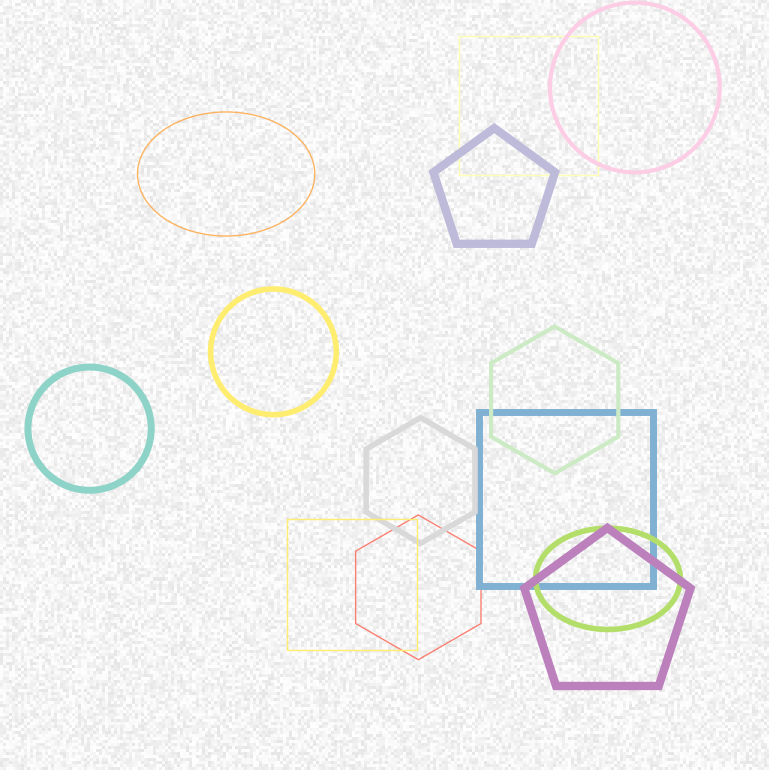[{"shape": "circle", "thickness": 2.5, "radius": 0.4, "center": [0.116, 0.443]}, {"shape": "square", "thickness": 0.5, "radius": 0.45, "center": [0.686, 0.863]}, {"shape": "pentagon", "thickness": 3, "radius": 0.42, "center": [0.642, 0.751]}, {"shape": "hexagon", "thickness": 0.5, "radius": 0.47, "center": [0.543, 0.237]}, {"shape": "square", "thickness": 2.5, "radius": 0.57, "center": [0.735, 0.352]}, {"shape": "oval", "thickness": 0.5, "radius": 0.58, "center": [0.294, 0.774]}, {"shape": "oval", "thickness": 2, "radius": 0.47, "center": [0.79, 0.248]}, {"shape": "circle", "thickness": 1.5, "radius": 0.55, "center": [0.824, 0.886]}, {"shape": "hexagon", "thickness": 2, "radius": 0.41, "center": [0.546, 0.376]}, {"shape": "pentagon", "thickness": 3, "radius": 0.57, "center": [0.789, 0.201]}, {"shape": "hexagon", "thickness": 1.5, "radius": 0.48, "center": [0.72, 0.481]}, {"shape": "circle", "thickness": 2, "radius": 0.41, "center": [0.355, 0.543]}, {"shape": "square", "thickness": 0.5, "radius": 0.42, "center": [0.457, 0.241]}]